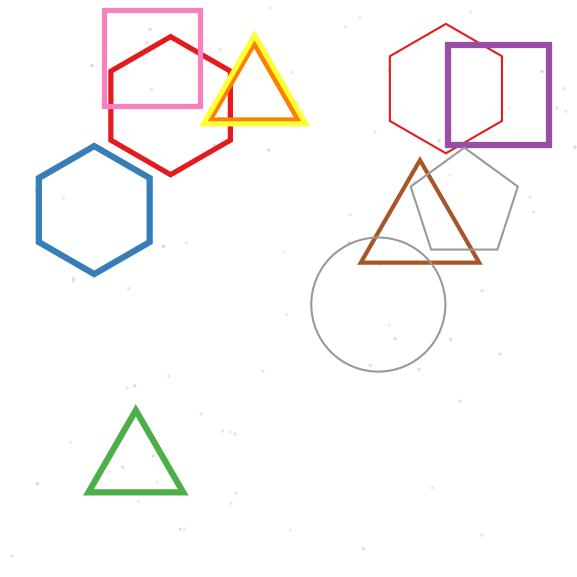[{"shape": "hexagon", "thickness": 1, "radius": 0.56, "center": [0.772, 0.846]}, {"shape": "hexagon", "thickness": 2.5, "radius": 0.6, "center": [0.295, 0.816]}, {"shape": "hexagon", "thickness": 3, "radius": 0.55, "center": [0.163, 0.635]}, {"shape": "triangle", "thickness": 3, "radius": 0.47, "center": [0.235, 0.194]}, {"shape": "square", "thickness": 3, "radius": 0.43, "center": [0.863, 0.835]}, {"shape": "triangle", "thickness": 3, "radius": 0.45, "center": [0.44, 0.836]}, {"shape": "triangle", "thickness": 2.5, "radius": 0.51, "center": [0.441, 0.836]}, {"shape": "triangle", "thickness": 2, "radius": 0.59, "center": [0.727, 0.603]}, {"shape": "square", "thickness": 2.5, "radius": 0.42, "center": [0.263, 0.899]}, {"shape": "circle", "thickness": 1, "radius": 0.58, "center": [0.655, 0.472]}, {"shape": "pentagon", "thickness": 1, "radius": 0.49, "center": [0.804, 0.646]}]